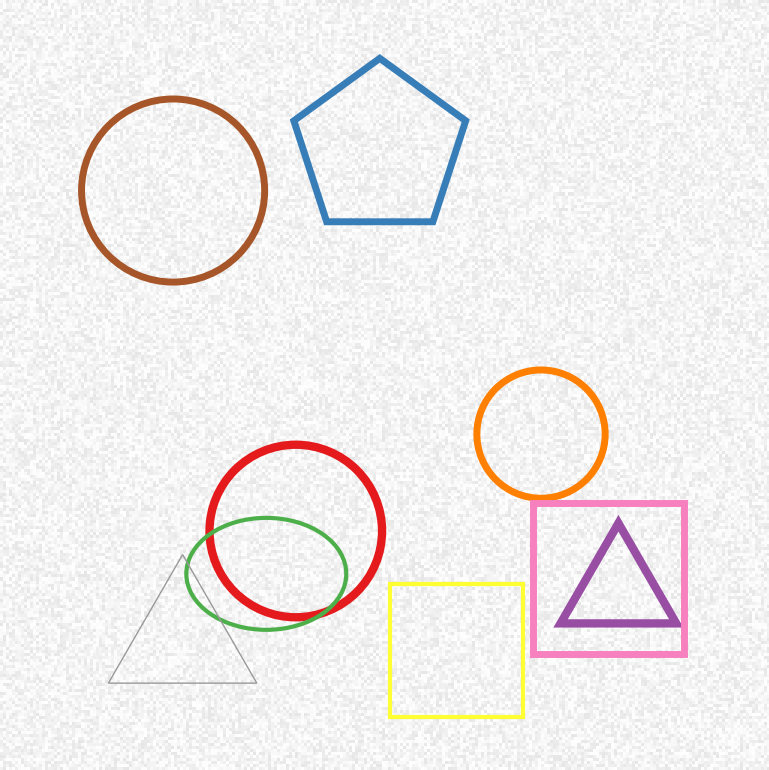[{"shape": "circle", "thickness": 3, "radius": 0.56, "center": [0.384, 0.31]}, {"shape": "pentagon", "thickness": 2.5, "radius": 0.59, "center": [0.493, 0.807]}, {"shape": "oval", "thickness": 1.5, "radius": 0.52, "center": [0.346, 0.255]}, {"shape": "triangle", "thickness": 3, "radius": 0.43, "center": [0.803, 0.234]}, {"shape": "circle", "thickness": 2.5, "radius": 0.42, "center": [0.703, 0.436]}, {"shape": "square", "thickness": 1.5, "radius": 0.43, "center": [0.593, 0.155]}, {"shape": "circle", "thickness": 2.5, "radius": 0.59, "center": [0.225, 0.753]}, {"shape": "square", "thickness": 2.5, "radius": 0.49, "center": [0.791, 0.249]}, {"shape": "triangle", "thickness": 0.5, "radius": 0.56, "center": [0.237, 0.168]}]